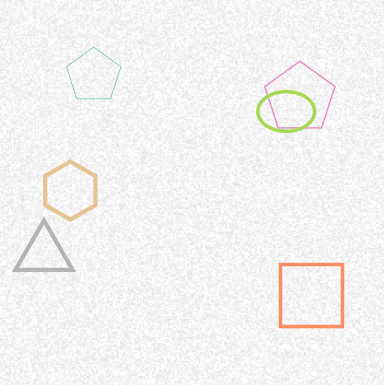[{"shape": "pentagon", "thickness": 0.5, "radius": 0.37, "center": [0.243, 0.803]}, {"shape": "square", "thickness": 2.5, "radius": 0.41, "center": [0.807, 0.235]}, {"shape": "pentagon", "thickness": 1, "radius": 0.48, "center": [0.779, 0.745]}, {"shape": "oval", "thickness": 2.5, "radius": 0.37, "center": [0.744, 0.71]}, {"shape": "hexagon", "thickness": 3, "radius": 0.38, "center": [0.183, 0.505]}, {"shape": "triangle", "thickness": 3, "radius": 0.43, "center": [0.114, 0.342]}]